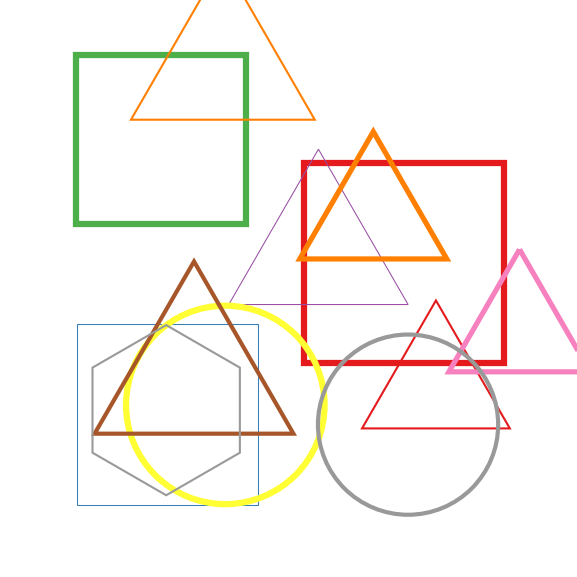[{"shape": "triangle", "thickness": 1, "radius": 0.74, "center": [0.755, 0.331]}, {"shape": "square", "thickness": 3, "radius": 0.87, "center": [0.7, 0.544]}, {"shape": "square", "thickness": 0.5, "radius": 0.78, "center": [0.29, 0.281]}, {"shape": "square", "thickness": 3, "radius": 0.73, "center": [0.279, 0.757]}, {"shape": "triangle", "thickness": 0.5, "radius": 0.9, "center": [0.551, 0.561]}, {"shape": "triangle", "thickness": 1, "radius": 0.92, "center": [0.386, 0.884]}, {"shape": "triangle", "thickness": 2.5, "radius": 0.73, "center": [0.646, 0.624]}, {"shape": "circle", "thickness": 3, "radius": 0.86, "center": [0.39, 0.298]}, {"shape": "triangle", "thickness": 2, "radius": 0.99, "center": [0.336, 0.348]}, {"shape": "triangle", "thickness": 2.5, "radius": 0.71, "center": [0.9, 0.426]}, {"shape": "circle", "thickness": 2, "radius": 0.78, "center": [0.707, 0.264]}, {"shape": "hexagon", "thickness": 1, "radius": 0.74, "center": [0.288, 0.289]}]